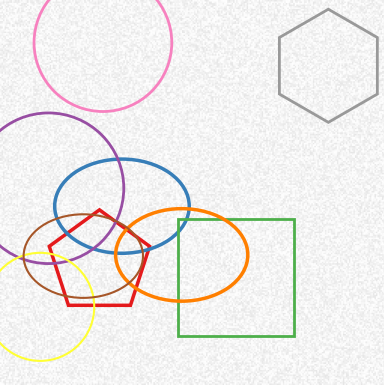[{"shape": "pentagon", "thickness": 2.5, "radius": 0.69, "center": [0.258, 0.318]}, {"shape": "oval", "thickness": 2.5, "radius": 0.87, "center": [0.317, 0.464]}, {"shape": "square", "thickness": 2, "radius": 0.76, "center": [0.613, 0.279]}, {"shape": "circle", "thickness": 2, "radius": 0.98, "center": [0.126, 0.511]}, {"shape": "oval", "thickness": 2.5, "radius": 0.86, "center": [0.472, 0.338]}, {"shape": "circle", "thickness": 1.5, "radius": 0.7, "center": [0.104, 0.203]}, {"shape": "oval", "thickness": 1.5, "radius": 0.78, "center": [0.216, 0.335]}, {"shape": "circle", "thickness": 2, "radius": 0.89, "center": [0.267, 0.889]}, {"shape": "hexagon", "thickness": 2, "radius": 0.73, "center": [0.853, 0.829]}]